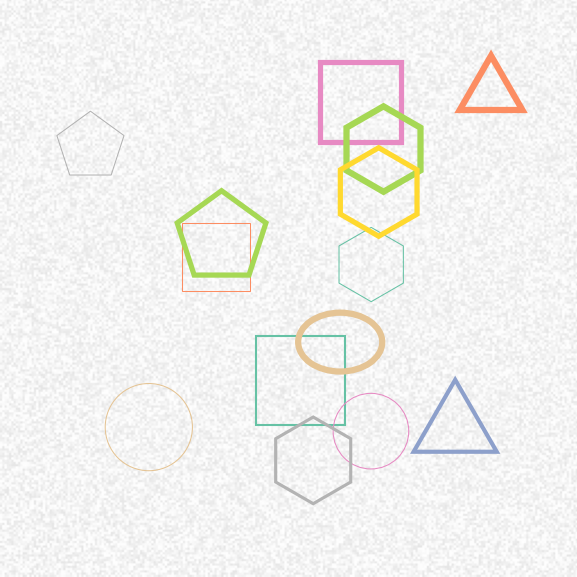[{"shape": "square", "thickness": 1, "radius": 0.39, "center": [0.521, 0.341]}, {"shape": "hexagon", "thickness": 0.5, "radius": 0.32, "center": [0.643, 0.541]}, {"shape": "square", "thickness": 0.5, "radius": 0.3, "center": [0.374, 0.554]}, {"shape": "triangle", "thickness": 3, "radius": 0.31, "center": [0.85, 0.84]}, {"shape": "triangle", "thickness": 2, "radius": 0.42, "center": [0.788, 0.258]}, {"shape": "circle", "thickness": 0.5, "radius": 0.33, "center": [0.642, 0.253]}, {"shape": "square", "thickness": 2.5, "radius": 0.35, "center": [0.624, 0.823]}, {"shape": "pentagon", "thickness": 2.5, "radius": 0.4, "center": [0.384, 0.588]}, {"shape": "hexagon", "thickness": 3, "radius": 0.37, "center": [0.664, 0.741]}, {"shape": "hexagon", "thickness": 2.5, "radius": 0.38, "center": [0.656, 0.667]}, {"shape": "circle", "thickness": 0.5, "radius": 0.38, "center": [0.258, 0.26]}, {"shape": "oval", "thickness": 3, "radius": 0.36, "center": [0.589, 0.407]}, {"shape": "hexagon", "thickness": 1.5, "radius": 0.38, "center": [0.542, 0.202]}, {"shape": "pentagon", "thickness": 0.5, "radius": 0.31, "center": [0.157, 0.746]}]